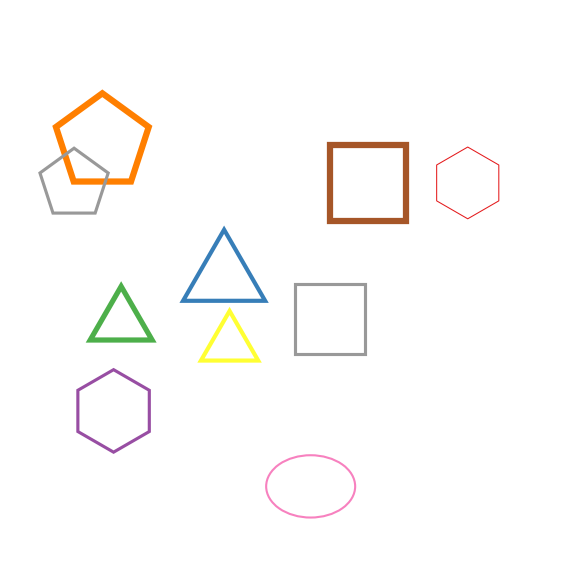[{"shape": "hexagon", "thickness": 0.5, "radius": 0.31, "center": [0.81, 0.682]}, {"shape": "triangle", "thickness": 2, "radius": 0.41, "center": [0.388, 0.519]}, {"shape": "triangle", "thickness": 2.5, "radius": 0.31, "center": [0.21, 0.441]}, {"shape": "hexagon", "thickness": 1.5, "radius": 0.36, "center": [0.197, 0.288]}, {"shape": "pentagon", "thickness": 3, "radius": 0.42, "center": [0.177, 0.753]}, {"shape": "triangle", "thickness": 2, "radius": 0.29, "center": [0.398, 0.403]}, {"shape": "square", "thickness": 3, "radius": 0.33, "center": [0.637, 0.682]}, {"shape": "oval", "thickness": 1, "radius": 0.39, "center": [0.538, 0.157]}, {"shape": "square", "thickness": 1.5, "radius": 0.3, "center": [0.572, 0.446]}, {"shape": "pentagon", "thickness": 1.5, "radius": 0.31, "center": [0.128, 0.68]}]